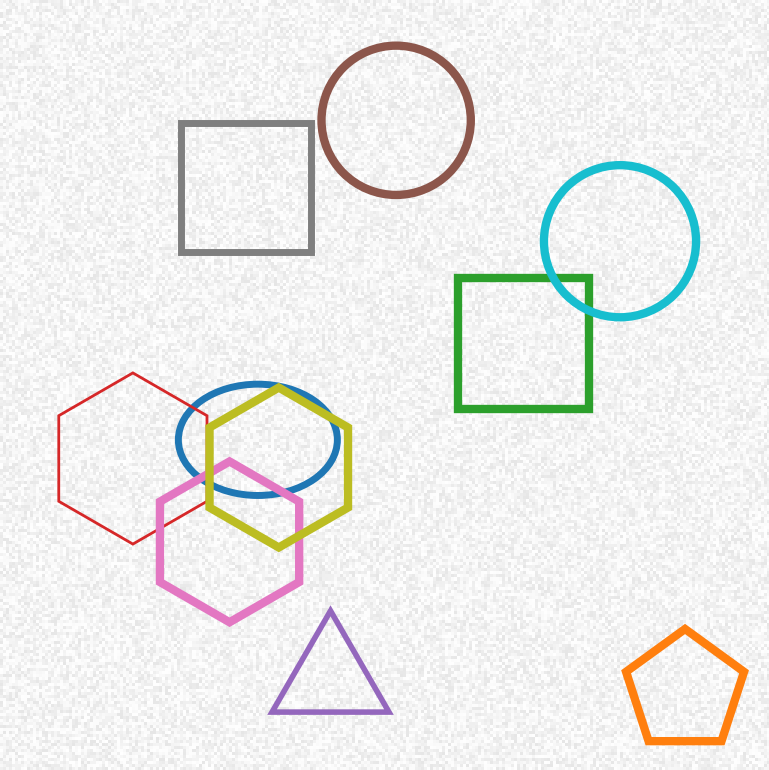[{"shape": "oval", "thickness": 2.5, "radius": 0.52, "center": [0.335, 0.429]}, {"shape": "pentagon", "thickness": 3, "radius": 0.4, "center": [0.89, 0.103]}, {"shape": "square", "thickness": 3, "radius": 0.42, "center": [0.68, 0.554]}, {"shape": "hexagon", "thickness": 1, "radius": 0.56, "center": [0.173, 0.405]}, {"shape": "triangle", "thickness": 2, "radius": 0.44, "center": [0.429, 0.119]}, {"shape": "circle", "thickness": 3, "radius": 0.48, "center": [0.514, 0.844]}, {"shape": "hexagon", "thickness": 3, "radius": 0.52, "center": [0.298, 0.296]}, {"shape": "square", "thickness": 2.5, "radius": 0.42, "center": [0.319, 0.757]}, {"shape": "hexagon", "thickness": 3, "radius": 0.52, "center": [0.362, 0.393]}, {"shape": "circle", "thickness": 3, "radius": 0.49, "center": [0.805, 0.687]}]